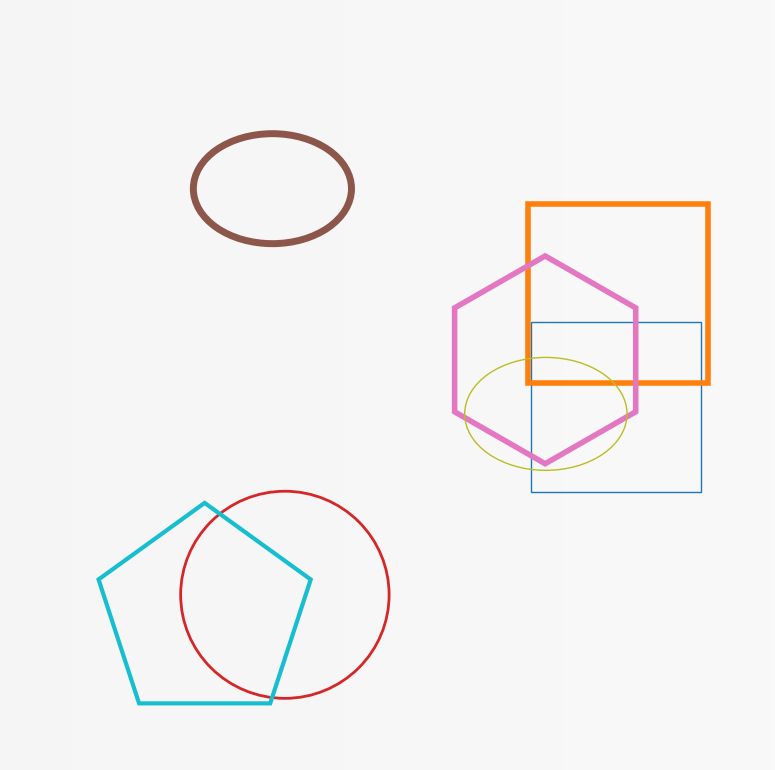[{"shape": "square", "thickness": 0.5, "radius": 0.55, "center": [0.795, 0.471]}, {"shape": "square", "thickness": 2, "radius": 0.58, "center": [0.798, 0.619]}, {"shape": "circle", "thickness": 1, "radius": 0.67, "center": [0.368, 0.228]}, {"shape": "oval", "thickness": 2.5, "radius": 0.51, "center": [0.351, 0.755]}, {"shape": "hexagon", "thickness": 2, "radius": 0.67, "center": [0.703, 0.533]}, {"shape": "oval", "thickness": 0.5, "radius": 0.52, "center": [0.704, 0.462]}, {"shape": "pentagon", "thickness": 1.5, "radius": 0.72, "center": [0.264, 0.203]}]